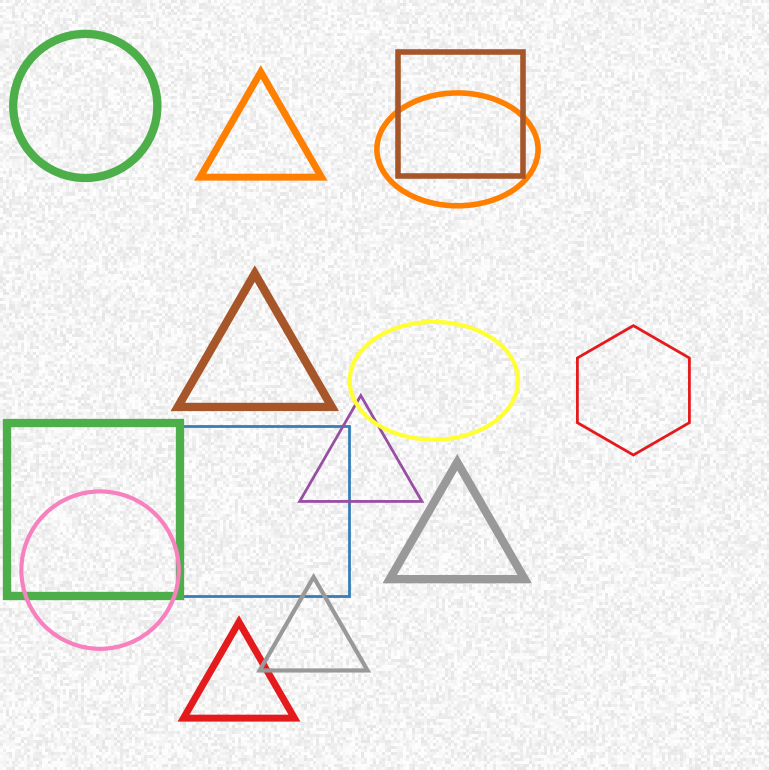[{"shape": "hexagon", "thickness": 1, "radius": 0.42, "center": [0.823, 0.493]}, {"shape": "triangle", "thickness": 2.5, "radius": 0.42, "center": [0.31, 0.109]}, {"shape": "square", "thickness": 1, "radius": 0.55, "center": [0.343, 0.336]}, {"shape": "circle", "thickness": 3, "radius": 0.47, "center": [0.111, 0.862]}, {"shape": "square", "thickness": 3, "radius": 0.56, "center": [0.122, 0.339]}, {"shape": "triangle", "thickness": 1, "radius": 0.46, "center": [0.469, 0.395]}, {"shape": "oval", "thickness": 2, "radius": 0.52, "center": [0.594, 0.806]}, {"shape": "triangle", "thickness": 2.5, "radius": 0.46, "center": [0.339, 0.815]}, {"shape": "oval", "thickness": 1.5, "radius": 0.55, "center": [0.563, 0.505]}, {"shape": "square", "thickness": 2, "radius": 0.41, "center": [0.599, 0.852]}, {"shape": "triangle", "thickness": 3, "radius": 0.58, "center": [0.331, 0.529]}, {"shape": "circle", "thickness": 1.5, "radius": 0.51, "center": [0.13, 0.26]}, {"shape": "triangle", "thickness": 1.5, "radius": 0.4, "center": [0.407, 0.17]}, {"shape": "triangle", "thickness": 3, "radius": 0.51, "center": [0.594, 0.298]}]